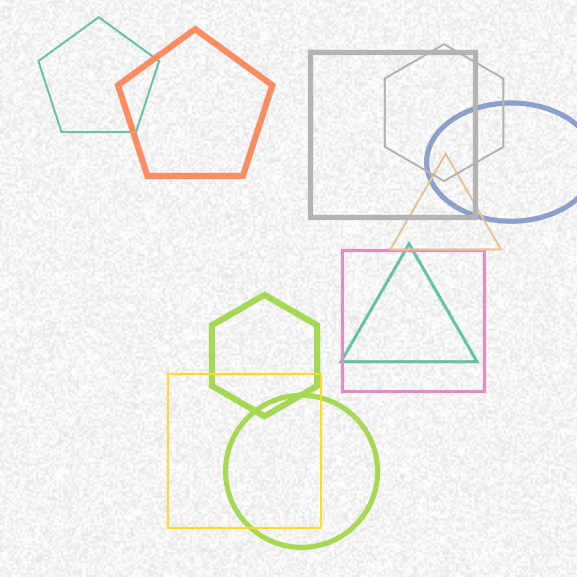[{"shape": "pentagon", "thickness": 1, "radius": 0.55, "center": [0.171, 0.859]}, {"shape": "triangle", "thickness": 1.5, "radius": 0.68, "center": [0.708, 0.441]}, {"shape": "pentagon", "thickness": 3, "radius": 0.7, "center": [0.338, 0.808]}, {"shape": "oval", "thickness": 2.5, "radius": 0.73, "center": [0.885, 0.718]}, {"shape": "square", "thickness": 1.5, "radius": 0.61, "center": [0.715, 0.444]}, {"shape": "hexagon", "thickness": 3, "radius": 0.53, "center": [0.458, 0.383]}, {"shape": "circle", "thickness": 2.5, "radius": 0.66, "center": [0.522, 0.183]}, {"shape": "square", "thickness": 1, "radius": 0.67, "center": [0.423, 0.219]}, {"shape": "triangle", "thickness": 1, "radius": 0.55, "center": [0.772, 0.622]}, {"shape": "hexagon", "thickness": 1, "radius": 0.59, "center": [0.769, 0.804]}, {"shape": "square", "thickness": 2.5, "radius": 0.71, "center": [0.68, 0.767]}]